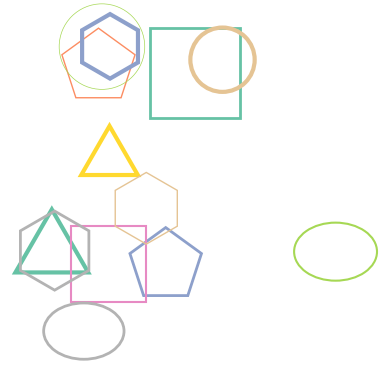[{"shape": "square", "thickness": 2, "radius": 0.58, "center": [0.507, 0.81]}, {"shape": "triangle", "thickness": 3, "radius": 0.55, "center": [0.135, 0.347]}, {"shape": "pentagon", "thickness": 1, "radius": 0.5, "center": [0.256, 0.827]}, {"shape": "hexagon", "thickness": 3, "radius": 0.42, "center": [0.286, 0.88]}, {"shape": "pentagon", "thickness": 2, "radius": 0.49, "center": [0.43, 0.311]}, {"shape": "square", "thickness": 1.5, "radius": 0.49, "center": [0.282, 0.314]}, {"shape": "oval", "thickness": 1.5, "radius": 0.54, "center": [0.872, 0.346]}, {"shape": "circle", "thickness": 0.5, "radius": 0.56, "center": [0.265, 0.879]}, {"shape": "triangle", "thickness": 3, "radius": 0.42, "center": [0.284, 0.588]}, {"shape": "circle", "thickness": 3, "radius": 0.42, "center": [0.578, 0.845]}, {"shape": "hexagon", "thickness": 1, "radius": 0.47, "center": [0.38, 0.459]}, {"shape": "oval", "thickness": 2, "radius": 0.52, "center": [0.218, 0.14]}, {"shape": "hexagon", "thickness": 2, "radius": 0.51, "center": [0.142, 0.349]}]